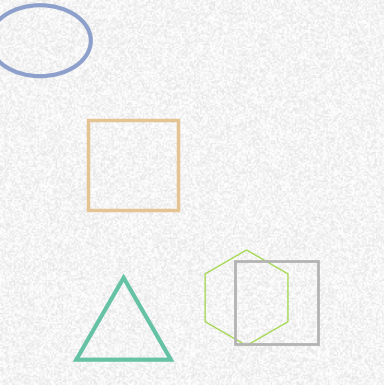[{"shape": "triangle", "thickness": 3, "radius": 0.71, "center": [0.321, 0.137]}, {"shape": "oval", "thickness": 3, "radius": 0.66, "center": [0.104, 0.894]}, {"shape": "hexagon", "thickness": 1, "radius": 0.62, "center": [0.64, 0.227]}, {"shape": "square", "thickness": 2.5, "radius": 0.59, "center": [0.345, 0.571]}, {"shape": "square", "thickness": 2, "radius": 0.54, "center": [0.717, 0.214]}]